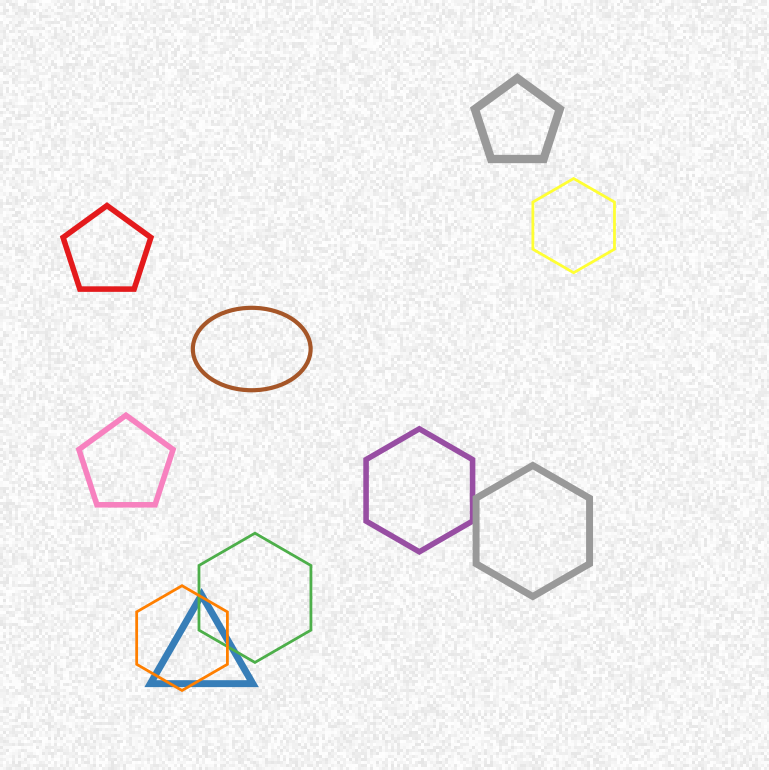[{"shape": "pentagon", "thickness": 2, "radius": 0.3, "center": [0.139, 0.673]}, {"shape": "triangle", "thickness": 2.5, "radius": 0.38, "center": [0.262, 0.151]}, {"shape": "hexagon", "thickness": 1, "radius": 0.42, "center": [0.331, 0.224]}, {"shape": "hexagon", "thickness": 2, "radius": 0.4, "center": [0.545, 0.363]}, {"shape": "hexagon", "thickness": 1, "radius": 0.34, "center": [0.236, 0.171]}, {"shape": "hexagon", "thickness": 1, "radius": 0.31, "center": [0.745, 0.707]}, {"shape": "oval", "thickness": 1.5, "radius": 0.38, "center": [0.327, 0.547]}, {"shape": "pentagon", "thickness": 2, "radius": 0.32, "center": [0.164, 0.396]}, {"shape": "hexagon", "thickness": 2.5, "radius": 0.43, "center": [0.692, 0.31]}, {"shape": "pentagon", "thickness": 3, "radius": 0.29, "center": [0.672, 0.84]}]